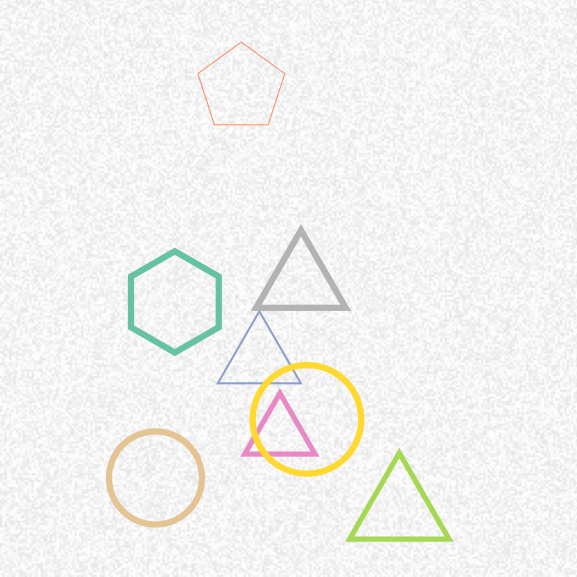[{"shape": "hexagon", "thickness": 3, "radius": 0.44, "center": [0.303, 0.476]}, {"shape": "pentagon", "thickness": 0.5, "radius": 0.4, "center": [0.418, 0.847]}, {"shape": "triangle", "thickness": 1, "radius": 0.42, "center": [0.449, 0.377]}, {"shape": "triangle", "thickness": 2.5, "radius": 0.35, "center": [0.485, 0.248]}, {"shape": "triangle", "thickness": 2.5, "radius": 0.5, "center": [0.691, 0.115]}, {"shape": "circle", "thickness": 3, "radius": 0.47, "center": [0.532, 0.273]}, {"shape": "circle", "thickness": 3, "radius": 0.4, "center": [0.269, 0.171]}, {"shape": "triangle", "thickness": 3, "radius": 0.45, "center": [0.521, 0.511]}]